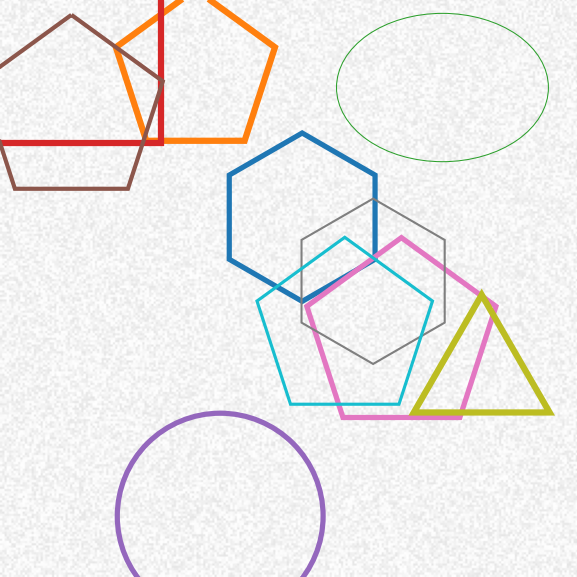[{"shape": "hexagon", "thickness": 2.5, "radius": 0.73, "center": [0.523, 0.623]}, {"shape": "pentagon", "thickness": 3, "radius": 0.72, "center": [0.338, 0.873]}, {"shape": "oval", "thickness": 0.5, "radius": 0.92, "center": [0.766, 0.848]}, {"shape": "square", "thickness": 3, "radius": 0.7, "center": [0.137, 0.892]}, {"shape": "circle", "thickness": 2.5, "radius": 0.89, "center": [0.381, 0.105]}, {"shape": "pentagon", "thickness": 2, "radius": 0.83, "center": [0.124, 0.807]}, {"shape": "pentagon", "thickness": 2.5, "radius": 0.86, "center": [0.695, 0.415]}, {"shape": "hexagon", "thickness": 1, "radius": 0.72, "center": [0.646, 0.512]}, {"shape": "triangle", "thickness": 3, "radius": 0.68, "center": [0.834, 0.353]}, {"shape": "pentagon", "thickness": 1.5, "radius": 0.8, "center": [0.597, 0.428]}]